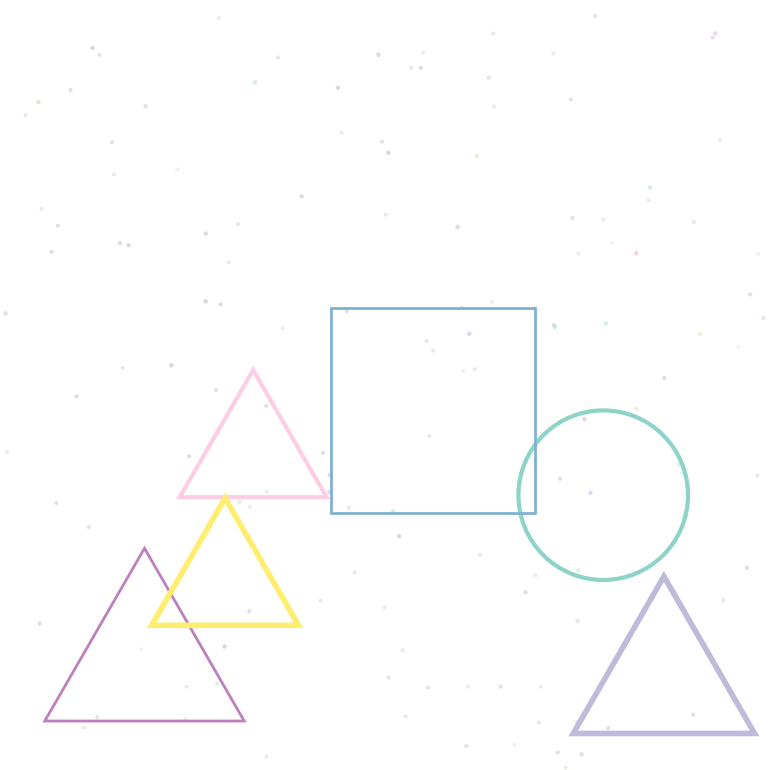[{"shape": "circle", "thickness": 1.5, "radius": 0.55, "center": [0.783, 0.357]}, {"shape": "triangle", "thickness": 2, "radius": 0.68, "center": [0.862, 0.115]}, {"shape": "square", "thickness": 1, "radius": 0.66, "center": [0.563, 0.467]}, {"shape": "triangle", "thickness": 1.5, "radius": 0.55, "center": [0.329, 0.409]}, {"shape": "triangle", "thickness": 1, "radius": 0.75, "center": [0.188, 0.138]}, {"shape": "triangle", "thickness": 2, "radius": 0.55, "center": [0.292, 0.243]}]